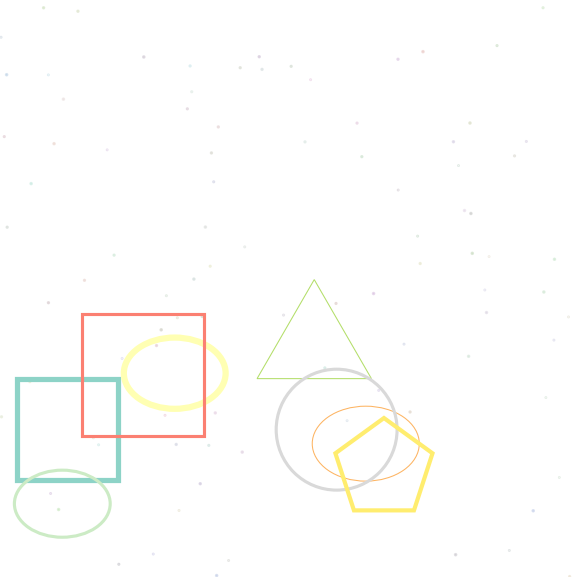[{"shape": "square", "thickness": 2.5, "radius": 0.44, "center": [0.117, 0.256]}, {"shape": "oval", "thickness": 3, "radius": 0.44, "center": [0.303, 0.353]}, {"shape": "square", "thickness": 1.5, "radius": 0.53, "center": [0.248, 0.35]}, {"shape": "oval", "thickness": 0.5, "radius": 0.46, "center": [0.633, 0.231]}, {"shape": "triangle", "thickness": 0.5, "radius": 0.57, "center": [0.544, 0.401]}, {"shape": "circle", "thickness": 1.5, "radius": 0.52, "center": [0.583, 0.255]}, {"shape": "oval", "thickness": 1.5, "radius": 0.41, "center": [0.108, 0.127]}, {"shape": "pentagon", "thickness": 2, "radius": 0.44, "center": [0.665, 0.187]}]